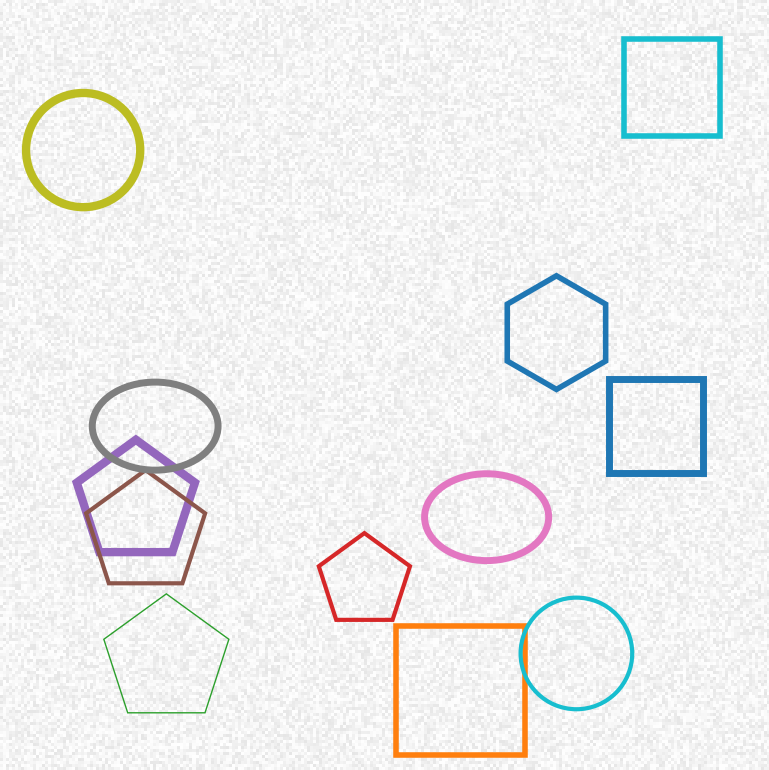[{"shape": "hexagon", "thickness": 2, "radius": 0.37, "center": [0.723, 0.568]}, {"shape": "square", "thickness": 2.5, "radius": 0.3, "center": [0.852, 0.446]}, {"shape": "square", "thickness": 2, "radius": 0.42, "center": [0.598, 0.103]}, {"shape": "pentagon", "thickness": 0.5, "radius": 0.43, "center": [0.216, 0.143]}, {"shape": "pentagon", "thickness": 1.5, "radius": 0.31, "center": [0.473, 0.245]}, {"shape": "pentagon", "thickness": 3, "radius": 0.4, "center": [0.176, 0.348]}, {"shape": "pentagon", "thickness": 1.5, "radius": 0.41, "center": [0.189, 0.308]}, {"shape": "oval", "thickness": 2.5, "radius": 0.4, "center": [0.632, 0.328]}, {"shape": "oval", "thickness": 2.5, "radius": 0.41, "center": [0.202, 0.447]}, {"shape": "circle", "thickness": 3, "radius": 0.37, "center": [0.108, 0.805]}, {"shape": "circle", "thickness": 1.5, "radius": 0.36, "center": [0.749, 0.151]}, {"shape": "square", "thickness": 2, "radius": 0.31, "center": [0.873, 0.886]}]